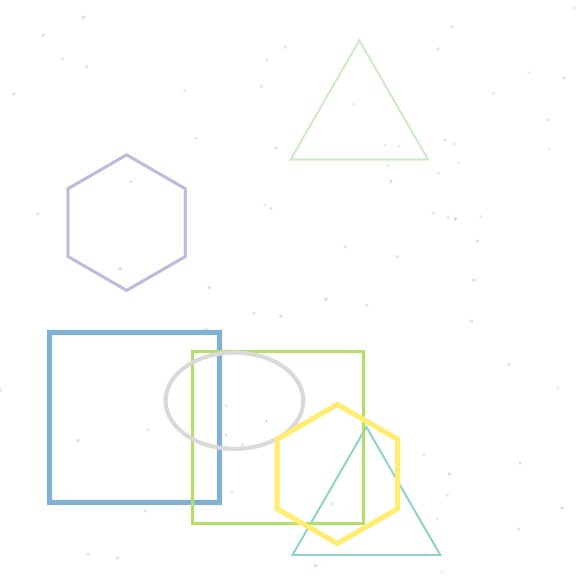[{"shape": "triangle", "thickness": 1, "radius": 0.74, "center": [0.634, 0.112]}, {"shape": "hexagon", "thickness": 1.5, "radius": 0.59, "center": [0.219, 0.614]}, {"shape": "square", "thickness": 2.5, "radius": 0.73, "center": [0.232, 0.277]}, {"shape": "square", "thickness": 1.5, "radius": 0.74, "center": [0.481, 0.243]}, {"shape": "oval", "thickness": 2, "radius": 0.6, "center": [0.406, 0.305]}, {"shape": "triangle", "thickness": 1, "radius": 0.69, "center": [0.622, 0.792]}, {"shape": "hexagon", "thickness": 2.5, "radius": 0.6, "center": [0.584, 0.178]}]